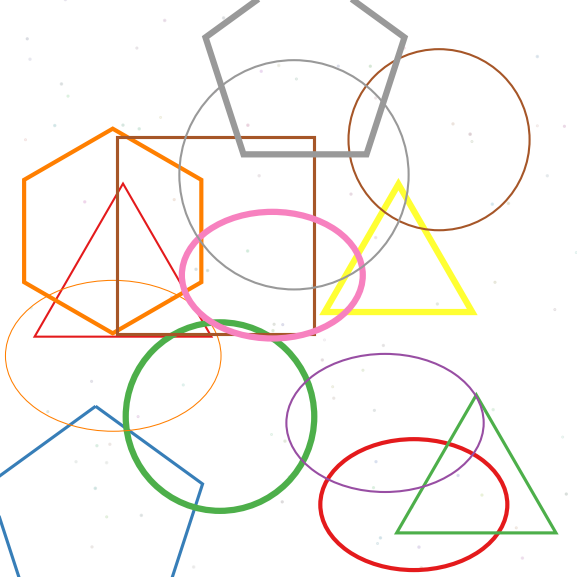[{"shape": "triangle", "thickness": 1, "radius": 0.88, "center": [0.213, 0.505]}, {"shape": "oval", "thickness": 2, "radius": 0.81, "center": [0.717, 0.125]}, {"shape": "pentagon", "thickness": 1.5, "radius": 0.97, "center": [0.166, 0.101]}, {"shape": "circle", "thickness": 3, "radius": 0.82, "center": [0.381, 0.278]}, {"shape": "triangle", "thickness": 1.5, "radius": 0.8, "center": [0.825, 0.156]}, {"shape": "oval", "thickness": 1, "radius": 0.85, "center": [0.667, 0.267]}, {"shape": "hexagon", "thickness": 2, "radius": 0.89, "center": [0.195, 0.599]}, {"shape": "oval", "thickness": 0.5, "radius": 0.93, "center": [0.196, 0.383]}, {"shape": "triangle", "thickness": 3, "radius": 0.74, "center": [0.69, 0.533]}, {"shape": "circle", "thickness": 1, "radius": 0.78, "center": [0.76, 0.757]}, {"shape": "square", "thickness": 1.5, "radius": 0.85, "center": [0.373, 0.592]}, {"shape": "oval", "thickness": 3, "radius": 0.78, "center": [0.472, 0.523]}, {"shape": "pentagon", "thickness": 3, "radius": 0.91, "center": [0.528, 0.878]}, {"shape": "circle", "thickness": 1, "radius": 0.99, "center": [0.509, 0.696]}]